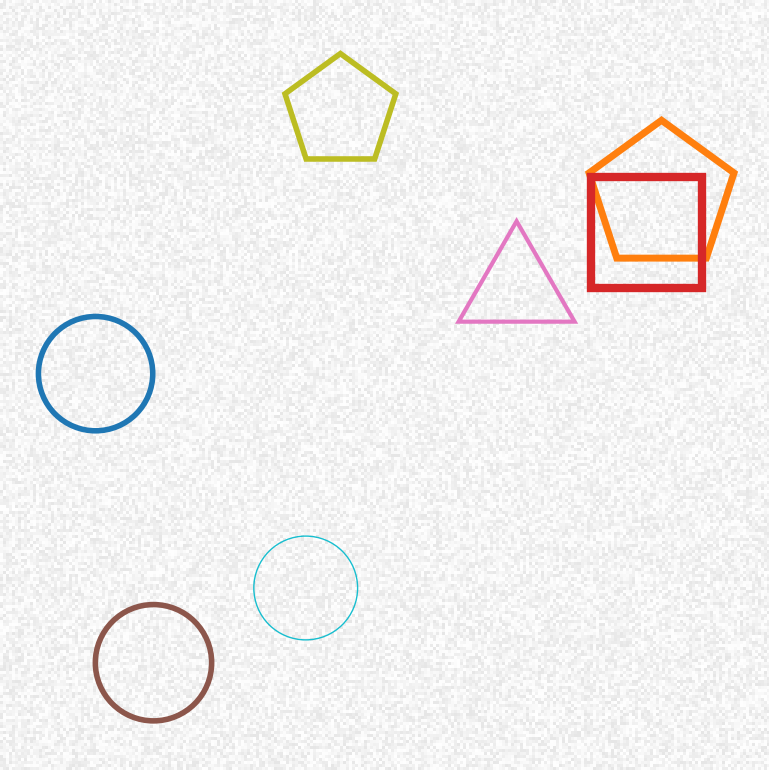[{"shape": "circle", "thickness": 2, "radius": 0.37, "center": [0.124, 0.515]}, {"shape": "pentagon", "thickness": 2.5, "radius": 0.49, "center": [0.859, 0.745]}, {"shape": "square", "thickness": 3, "radius": 0.36, "center": [0.839, 0.698]}, {"shape": "circle", "thickness": 2, "radius": 0.38, "center": [0.199, 0.139]}, {"shape": "triangle", "thickness": 1.5, "radius": 0.43, "center": [0.671, 0.626]}, {"shape": "pentagon", "thickness": 2, "radius": 0.38, "center": [0.442, 0.855]}, {"shape": "circle", "thickness": 0.5, "radius": 0.34, "center": [0.397, 0.236]}]